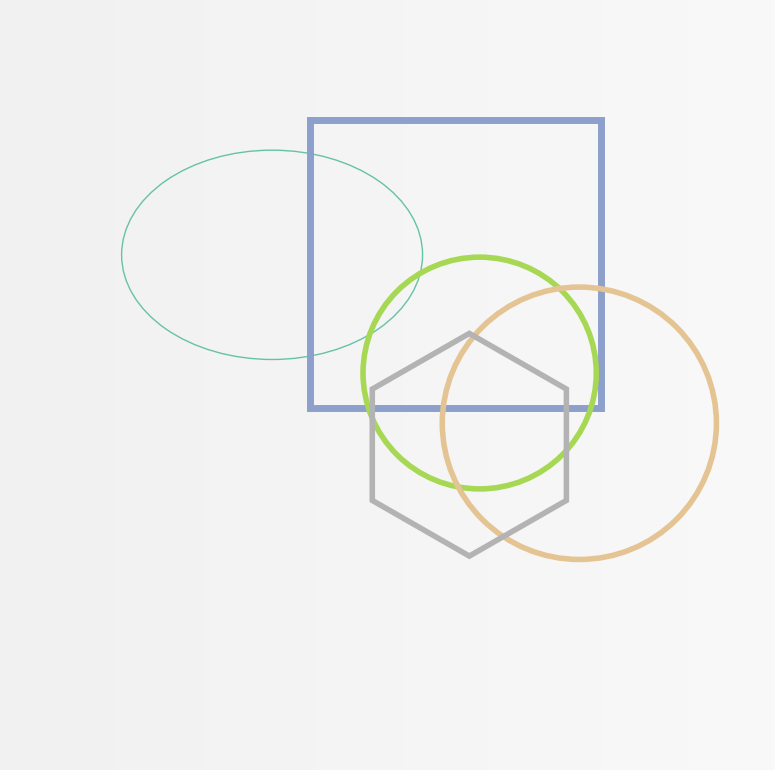[{"shape": "oval", "thickness": 0.5, "radius": 0.97, "center": [0.351, 0.669]}, {"shape": "square", "thickness": 2.5, "radius": 0.94, "center": [0.587, 0.657]}, {"shape": "circle", "thickness": 2, "radius": 0.75, "center": [0.619, 0.516]}, {"shape": "circle", "thickness": 2, "radius": 0.88, "center": [0.748, 0.45]}, {"shape": "hexagon", "thickness": 2, "radius": 0.72, "center": [0.606, 0.422]}]